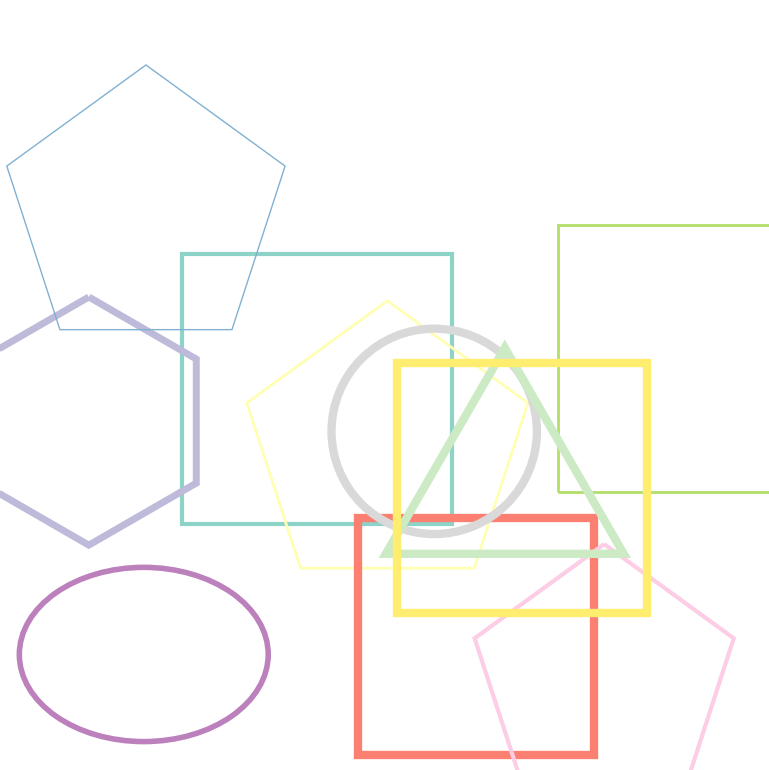[{"shape": "square", "thickness": 1.5, "radius": 0.88, "center": [0.412, 0.495]}, {"shape": "pentagon", "thickness": 1, "radius": 0.96, "center": [0.503, 0.417]}, {"shape": "hexagon", "thickness": 2.5, "radius": 0.81, "center": [0.115, 0.453]}, {"shape": "square", "thickness": 3, "radius": 0.77, "center": [0.618, 0.174]}, {"shape": "pentagon", "thickness": 0.5, "radius": 0.95, "center": [0.19, 0.726]}, {"shape": "square", "thickness": 1, "radius": 0.86, "center": [0.897, 0.534]}, {"shape": "pentagon", "thickness": 1.5, "radius": 0.88, "center": [0.785, 0.116]}, {"shape": "circle", "thickness": 3, "radius": 0.67, "center": [0.564, 0.44]}, {"shape": "oval", "thickness": 2, "radius": 0.81, "center": [0.187, 0.15]}, {"shape": "triangle", "thickness": 3, "radius": 0.89, "center": [0.656, 0.37]}, {"shape": "square", "thickness": 3, "radius": 0.81, "center": [0.678, 0.366]}]